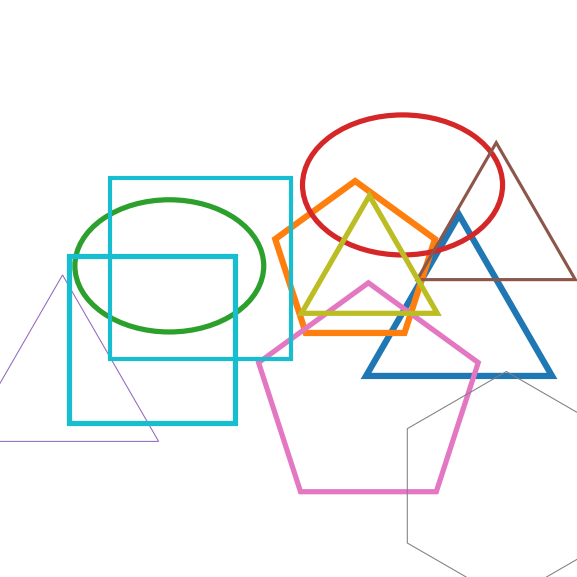[{"shape": "triangle", "thickness": 3, "radius": 0.93, "center": [0.795, 0.441]}, {"shape": "pentagon", "thickness": 3, "radius": 0.73, "center": [0.615, 0.54]}, {"shape": "oval", "thickness": 2.5, "radius": 0.82, "center": [0.293, 0.539]}, {"shape": "oval", "thickness": 2.5, "radius": 0.87, "center": [0.697, 0.679]}, {"shape": "triangle", "thickness": 0.5, "radius": 0.96, "center": [0.108, 0.331]}, {"shape": "triangle", "thickness": 1.5, "radius": 0.79, "center": [0.859, 0.594]}, {"shape": "pentagon", "thickness": 2.5, "radius": 1.0, "center": [0.638, 0.309]}, {"shape": "hexagon", "thickness": 0.5, "radius": 0.99, "center": [0.877, 0.158]}, {"shape": "triangle", "thickness": 2.5, "radius": 0.68, "center": [0.64, 0.525]}, {"shape": "square", "thickness": 2.5, "radius": 0.72, "center": [0.263, 0.411]}, {"shape": "square", "thickness": 2, "radius": 0.79, "center": [0.347, 0.534]}]